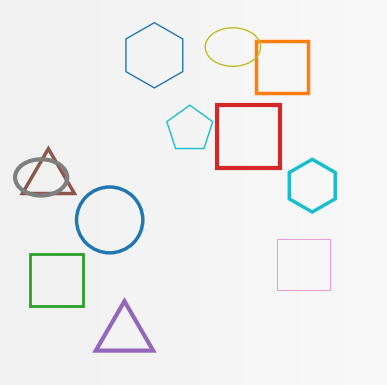[{"shape": "circle", "thickness": 2.5, "radius": 0.43, "center": [0.283, 0.429]}, {"shape": "hexagon", "thickness": 1, "radius": 0.42, "center": [0.398, 0.856]}, {"shape": "square", "thickness": 2.5, "radius": 0.34, "center": [0.727, 0.826]}, {"shape": "square", "thickness": 2, "radius": 0.34, "center": [0.147, 0.273]}, {"shape": "square", "thickness": 3, "radius": 0.41, "center": [0.642, 0.645]}, {"shape": "triangle", "thickness": 3, "radius": 0.43, "center": [0.321, 0.132]}, {"shape": "triangle", "thickness": 2.5, "radius": 0.39, "center": [0.125, 0.536]}, {"shape": "square", "thickness": 0.5, "radius": 0.34, "center": [0.783, 0.313]}, {"shape": "oval", "thickness": 3, "radius": 0.34, "center": [0.106, 0.539]}, {"shape": "oval", "thickness": 1, "radius": 0.36, "center": [0.601, 0.878]}, {"shape": "hexagon", "thickness": 2.5, "radius": 0.34, "center": [0.806, 0.518]}, {"shape": "pentagon", "thickness": 1, "radius": 0.31, "center": [0.49, 0.665]}]